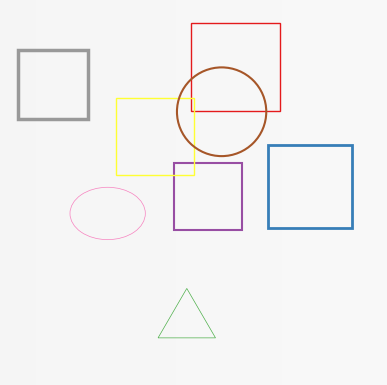[{"shape": "square", "thickness": 1, "radius": 0.57, "center": [0.608, 0.826]}, {"shape": "square", "thickness": 2, "radius": 0.54, "center": [0.8, 0.516]}, {"shape": "triangle", "thickness": 0.5, "radius": 0.43, "center": [0.482, 0.165]}, {"shape": "square", "thickness": 1.5, "radius": 0.44, "center": [0.537, 0.49]}, {"shape": "square", "thickness": 1, "radius": 0.5, "center": [0.4, 0.646]}, {"shape": "circle", "thickness": 1.5, "radius": 0.58, "center": [0.572, 0.71]}, {"shape": "oval", "thickness": 0.5, "radius": 0.49, "center": [0.278, 0.446]}, {"shape": "square", "thickness": 2.5, "radius": 0.45, "center": [0.137, 0.781]}]